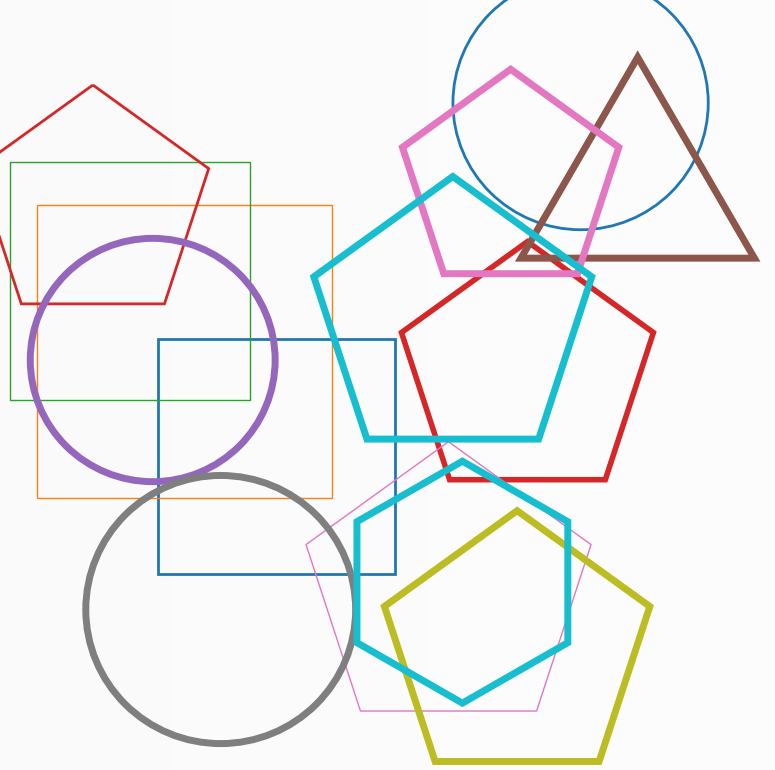[{"shape": "square", "thickness": 1, "radius": 0.76, "center": [0.357, 0.407]}, {"shape": "circle", "thickness": 1, "radius": 0.82, "center": [0.749, 0.866]}, {"shape": "square", "thickness": 0.5, "radius": 0.95, "center": [0.238, 0.544]}, {"shape": "square", "thickness": 0.5, "radius": 0.77, "center": [0.168, 0.635]}, {"shape": "pentagon", "thickness": 2, "radius": 0.85, "center": [0.681, 0.515]}, {"shape": "pentagon", "thickness": 1, "radius": 0.79, "center": [0.12, 0.732]}, {"shape": "circle", "thickness": 2.5, "radius": 0.79, "center": [0.197, 0.532]}, {"shape": "triangle", "thickness": 2.5, "radius": 0.87, "center": [0.823, 0.752]}, {"shape": "pentagon", "thickness": 0.5, "radius": 0.97, "center": [0.579, 0.233]}, {"shape": "pentagon", "thickness": 2.5, "radius": 0.73, "center": [0.659, 0.763]}, {"shape": "circle", "thickness": 2.5, "radius": 0.87, "center": [0.285, 0.208]}, {"shape": "pentagon", "thickness": 2.5, "radius": 0.9, "center": [0.667, 0.157]}, {"shape": "hexagon", "thickness": 2.5, "radius": 0.79, "center": [0.597, 0.244]}, {"shape": "pentagon", "thickness": 2.5, "radius": 0.94, "center": [0.584, 0.582]}]